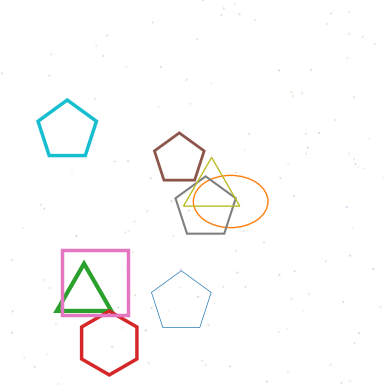[{"shape": "pentagon", "thickness": 0.5, "radius": 0.41, "center": [0.471, 0.215]}, {"shape": "oval", "thickness": 1, "radius": 0.48, "center": [0.599, 0.477]}, {"shape": "triangle", "thickness": 3, "radius": 0.41, "center": [0.218, 0.233]}, {"shape": "hexagon", "thickness": 2.5, "radius": 0.41, "center": [0.284, 0.109]}, {"shape": "pentagon", "thickness": 2, "radius": 0.34, "center": [0.466, 0.587]}, {"shape": "square", "thickness": 2.5, "radius": 0.42, "center": [0.247, 0.267]}, {"shape": "pentagon", "thickness": 1.5, "radius": 0.41, "center": [0.534, 0.46]}, {"shape": "triangle", "thickness": 1, "radius": 0.42, "center": [0.55, 0.507]}, {"shape": "pentagon", "thickness": 2.5, "radius": 0.4, "center": [0.175, 0.66]}]